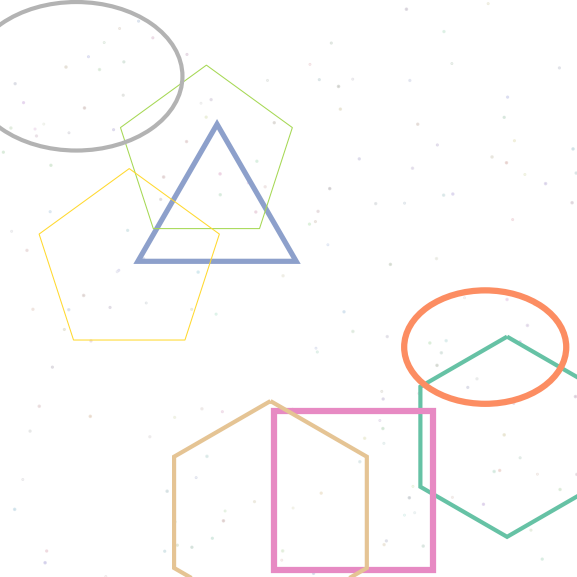[{"shape": "hexagon", "thickness": 2, "radius": 0.87, "center": [0.878, 0.243]}, {"shape": "oval", "thickness": 3, "radius": 0.7, "center": [0.84, 0.398]}, {"shape": "triangle", "thickness": 2.5, "radius": 0.79, "center": [0.376, 0.626]}, {"shape": "square", "thickness": 3, "radius": 0.69, "center": [0.612, 0.15]}, {"shape": "pentagon", "thickness": 0.5, "radius": 0.78, "center": [0.357, 0.73]}, {"shape": "pentagon", "thickness": 0.5, "radius": 0.82, "center": [0.224, 0.543]}, {"shape": "hexagon", "thickness": 2, "radius": 0.96, "center": [0.468, 0.112]}, {"shape": "oval", "thickness": 2, "radius": 0.92, "center": [0.132, 0.867]}]